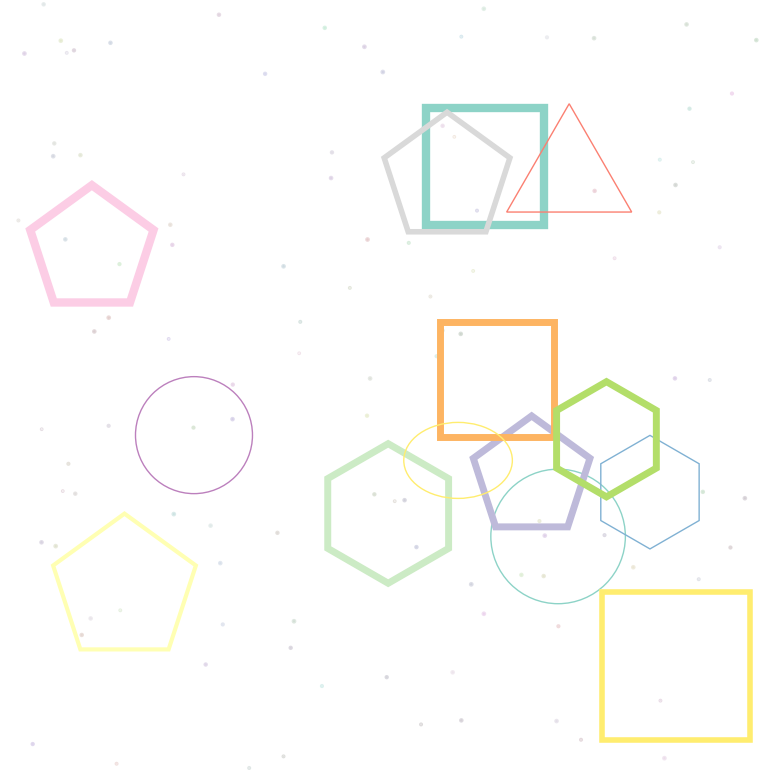[{"shape": "circle", "thickness": 0.5, "radius": 0.44, "center": [0.725, 0.303]}, {"shape": "square", "thickness": 3, "radius": 0.38, "center": [0.63, 0.784]}, {"shape": "pentagon", "thickness": 1.5, "radius": 0.49, "center": [0.162, 0.235]}, {"shape": "pentagon", "thickness": 2.5, "radius": 0.4, "center": [0.69, 0.38]}, {"shape": "triangle", "thickness": 0.5, "radius": 0.47, "center": [0.739, 0.771]}, {"shape": "hexagon", "thickness": 0.5, "radius": 0.37, "center": [0.844, 0.361]}, {"shape": "square", "thickness": 2.5, "radius": 0.37, "center": [0.645, 0.507]}, {"shape": "hexagon", "thickness": 2.5, "radius": 0.37, "center": [0.788, 0.43]}, {"shape": "pentagon", "thickness": 3, "radius": 0.42, "center": [0.119, 0.675]}, {"shape": "pentagon", "thickness": 2, "radius": 0.43, "center": [0.581, 0.768]}, {"shape": "circle", "thickness": 0.5, "radius": 0.38, "center": [0.252, 0.435]}, {"shape": "hexagon", "thickness": 2.5, "radius": 0.45, "center": [0.504, 0.333]}, {"shape": "oval", "thickness": 0.5, "radius": 0.35, "center": [0.595, 0.402]}, {"shape": "square", "thickness": 2, "radius": 0.48, "center": [0.878, 0.135]}]